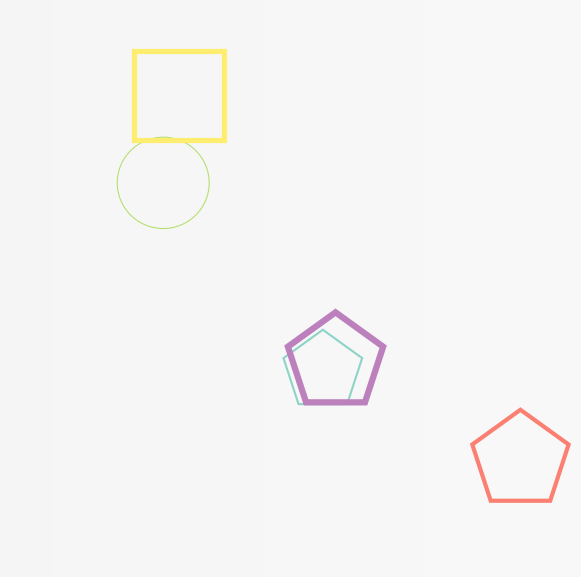[{"shape": "pentagon", "thickness": 1, "radius": 0.36, "center": [0.555, 0.357]}, {"shape": "pentagon", "thickness": 2, "radius": 0.44, "center": [0.895, 0.203]}, {"shape": "circle", "thickness": 0.5, "radius": 0.4, "center": [0.281, 0.683]}, {"shape": "pentagon", "thickness": 3, "radius": 0.43, "center": [0.577, 0.372]}, {"shape": "square", "thickness": 2.5, "radius": 0.39, "center": [0.309, 0.834]}]